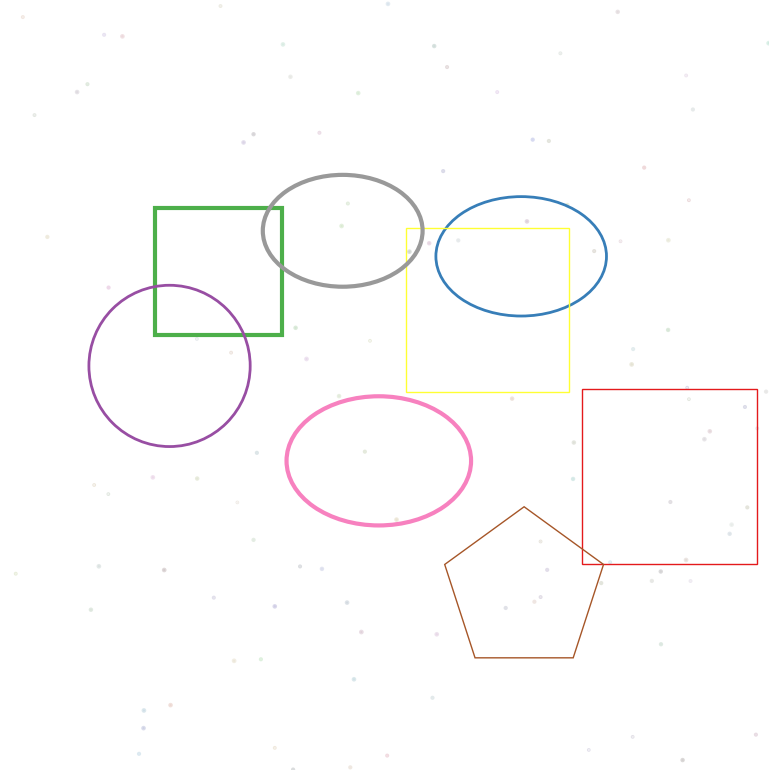[{"shape": "square", "thickness": 0.5, "radius": 0.57, "center": [0.869, 0.381]}, {"shape": "oval", "thickness": 1, "radius": 0.55, "center": [0.677, 0.667]}, {"shape": "square", "thickness": 1.5, "radius": 0.41, "center": [0.284, 0.647]}, {"shape": "circle", "thickness": 1, "radius": 0.52, "center": [0.22, 0.525]}, {"shape": "square", "thickness": 0.5, "radius": 0.53, "center": [0.633, 0.598]}, {"shape": "pentagon", "thickness": 0.5, "radius": 0.54, "center": [0.681, 0.233]}, {"shape": "oval", "thickness": 1.5, "radius": 0.6, "center": [0.492, 0.401]}, {"shape": "oval", "thickness": 1.5, "radius": 0.52, "center": [0.445, 0.7]}]